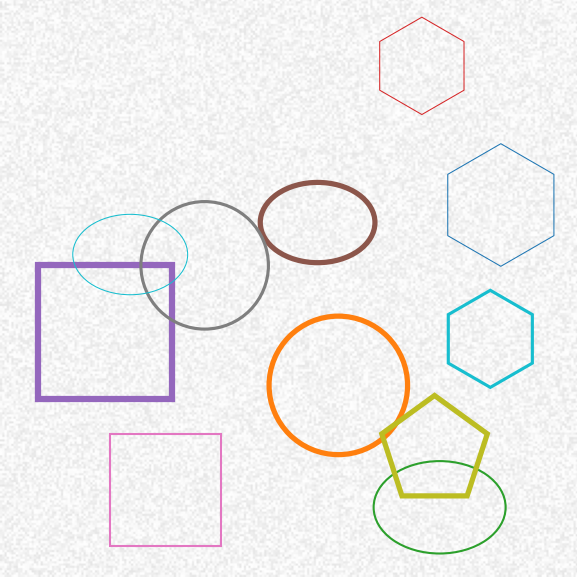[{"shape": "hexagon", "thickness": 0.5, "radius": 0.53, "center": [0.867, 0.644]}, {"shape": "circle", "thickness": 2.5, "radius": 0.6, "center": [0.586, 0.332]}, {"shape": "oval", "thickness": 1, "radius": 0.57, "center": [0.761, 0.121]}, {"shape": "hexagon", "thickness": 0.5, "radius": 0.42, "center": [0.73, 0.885]}, {"shape": "square", "thickness": 3, "radius": 0.58, "center": [0.181, 0.424]}, {"shape": "oval", "thickness": 2.5, "radius": 0.5, "center": [0.55, 0.614]}, {"shape": "square", "thickness": 1, "radius": 0.48, "center": [0.287, 0.15]}, {"shape": "circle", "thickness": 1.5, "radius": 0.55, "center": [0.354, 0.54]}, {"shape": "pentagon", "thickness": 2.5, "radius": 0.48, "center": [0.752, 0.218]}, {"shape": "oval", "thickness": 0.5, "radius": 0.5, "center": [0.225, 0.558]}, {"shape": "hexagon", "thickness": 1.5, "radius": 0.42, "center": [0.849, 0.412]}]